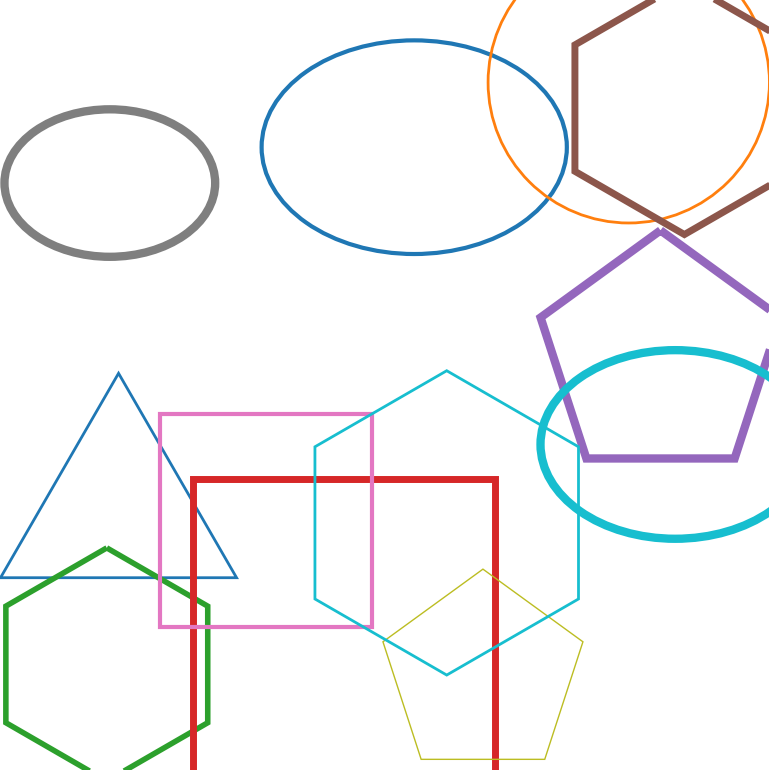[{"shape": "triangle", "thickness": 1, "radius": 0.88, "center": [0.154, 0.338]}, {"shape": "oval", "thickness": 1.5, "radius": 0.99, "center": [0.538, 0.809]}, {"shape": "circle", "thickness": 1, "radius": 0.91, "center": [0.817, 0.893]}, {"shape": "hexagon", "thickness": 2, "radius": 0.76, "center": [0.139, 0.137]}, {"shape": "square", "thickness": 2.5, "radius": 0.98, "center": [0.447, 0.182]}, {"shape": "pentagon", "thickness": 3, "radius": 0.82, "center": [0.858, 0.537]}, {"shape": "hexagon", "thickness": 2.5, "radius": 0.82, "center": [0.889, 0.86]}, {"shape": "square", "thickness": 1.5, "radius": 0.69, "center": [0.346, 0.324]}, {"shape": "oval", "thickness": 3, "radius": 0.68, "center": [0.143, 0.762]}, {"shape": "pentagon", "thickness": 0.5, "radius": 0.68, "center": [0.627, 0.124]}, {"shape": "hexagon", "thickness": 1, "radius": 0.99, "center": [0.58, 0.321]}, {"shape": "oval", "thickness": 3, "radius": 0.87, "center": [0.877, 0.423]}]